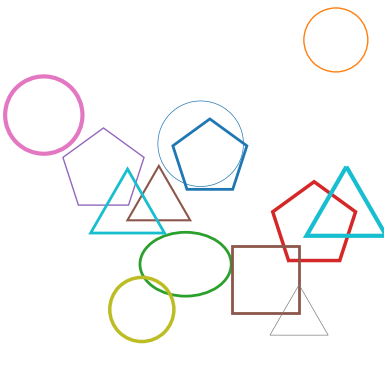[{"shape": "circle", "thickness": 0.5, "radius": 0.56, "center": [0.521, 0.627]}, {"shape": "pentagon", "thickness": 2, "radius": 0.51, "center": [0.545, 0.59]}, {"shape": "circle", "thickness": 1, "radius": 0.42, "center": [0.872, 0.896]}, {"shape": "oval", "thickness": 2, "radius": 0.59, "center": [0.482, 0.314]}, {"shape": "pentagon", "thickness": 2.5, "radius": 0.57, "center": [0.816, 0.415]}, {"shape": "pentagon", "thickness": 1, "radius": 0.55, "center": [0.269, 0.557]}, {"shape": "triangle", "thickness": 1.5, "radius": 0.47, "center": [0.413, 0.475]}, {"shape": "square", "thickness": 2, "radius": 0.43, "center": [0.689, 0.275]}, {"shape": "circle", "thickness": 3, "radius": 0.5, "center": [0.114, 0.701]}, {"shape": "triangle", "thickness": 0.5, "radius": 0.44, "center": [0.777, 0.173]}, {"shape": "circle", "thickness": 2.5, "radius": 0.42, "center": [0.368, 0.196]}, {"shape": "triangle", "thickness": 2, "radius": 0.55, "center": [0.331, 0.45]}, {"shape": "triangle", "thickness": 3, "radius": 0.6, "center": [0.9, 0.447]}]